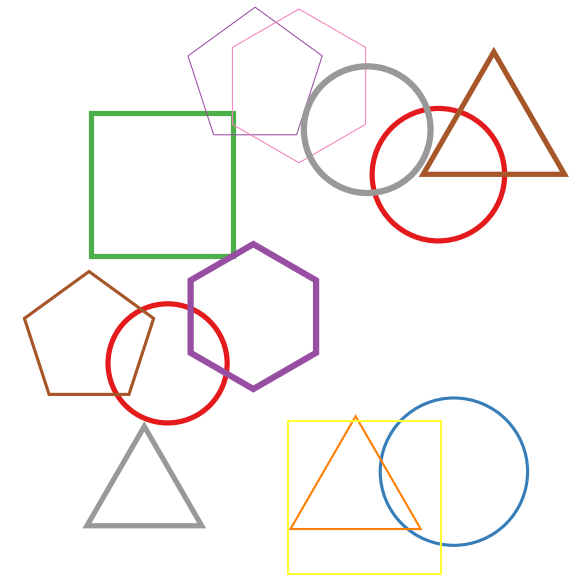[{"shape": "circle", "thickness": 2.5, "radius": 0.57, "center": [0.759, 0.697]}, {"shape": "circle", "thickness": 2.5, "radius": 0.52, "center": [0.29, 0.37]}, {"shape": "circle", "thickness": 1.5, "radius": 0.64, "center": [0.786, 0.182]}, {"shape": "square", "thickness": 2.5, "radius": 0.62, "center": [0.281, 0.68]}, {"shape": "hexagon", "thickness": 3, "radius": 0.63, "center": [0.439, 0.451]}, {"shape": "pentagon", "thickness": 0.5, "radius": 0.61, "center": [0.442, 0.865]}, {"shape": "triangle", "thickness": 1, "radius": 0.65, "center": [0.616, 0.148]}, {"shape": "square", "thickness": 1, "radius": 0.66, "center": [0.631, 0.138]}, {"shape": "pentagon", "thickness": 1.5, "radius": 0.59, "center": [0.154, 0.411]}, {"shape": "triangle", "thickness": 2.5, "radius": 0.71, "center": [0.855, 0.768]}, {"shape": "hexagon", "thickness": 0.5, "radius": 0.67, "center": [0.518, 0.85]}, {"shape": "circle", "thickness": 3, "radius": 0.55, "center": [0.636, 0.775]}, {"shape": "triangle", "thickness": 2.5, "radius": 0.57, "center": [0.25, 0.146]}]